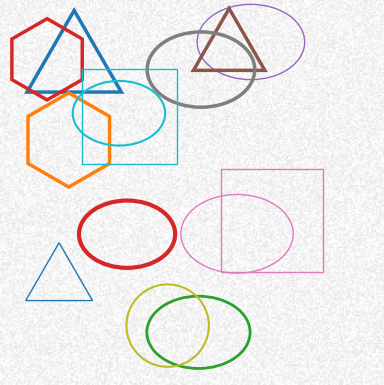[{"shape": "triangle", "thickness": 1, "radius": 0.5, "center": [0.153, 0.269]}, {"shape": "triangle", "thickness": 2.5, "radius": 0.71, "center": [0.193, 0.832]}, {"shape": "hexagon", "thickness": 2.5, "radius": 0.61, "center": [0.179, 0.636]}, {"shape": "oval", "thickness": 2, "radius": 0.67, "center": [0.515, 0.137]}, {"shape": "oval", "thickness": 3, "radius": 0.62, "center": [0.33, 0.392]}, {"shape": "hexagon", "thickness": 2.5, "radius": 0.53, "center": [0.122, 0.846]}, {"shape": "oval", "thickness": 1, "radius": 0.7, "center": [0.652, 0.891]}, {"shape": "triangle", "thickness": 2.5, "radius": 0.54, "center": [0.595, 0.871]}, {"shape": "oval", "thickness": 1, "radius": 0.73, "center": [0.616, 0.393]}, {"shape": "square", "thickness": 1, "radius": 0.67, "center": [0.706, 0.427]}, {"shape": "oval", "thickness": 2.5, "radius": 0.7, "center": [0.522, 0.819]}, {"shape": "circle", "thickness": 1.5, "radius": 0.54, "center": [0.435, 0.154]}, {"shape": "oval", "thickness": 1.5, "radius": 0.6, "center": [0.309, 0.706]}, {"shape": "square", "thickness": 1, "radius": 0.62, "center": [0.336, 0.697]}]